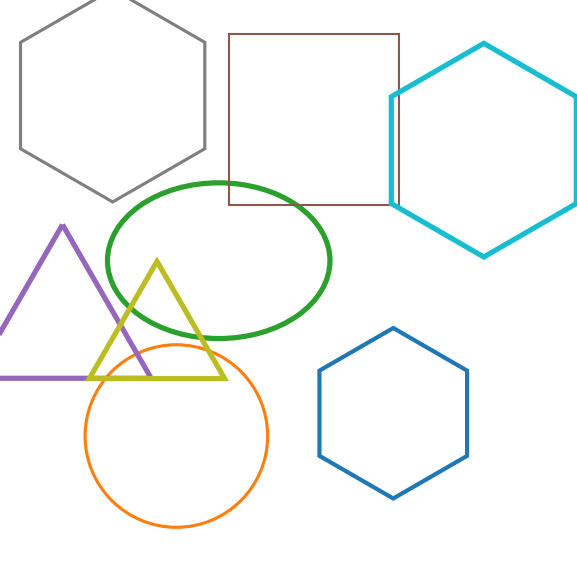[{"shape": "hexagon", "thickness": 2, "radius": 0.74, "center": [0.681, 0.284]}, {"shape": "circle", "thickness": 1.5, "radius": 0.79, "center": [0.305, 0.244]}, {"shape": "oval", "thickness": 2.5, "radius": 0.96, "center": [0.379, 0.548]}, {"shape": "triangle", "thickness": 2.5, "radius": 0.89, "center": [0.108, 0.433]}, {"shape": "square", "thickness": 1, "radius": 0.74, "center": [0.544, 0.792]}, {"shape": "hexagon", "thickness": 1.5, "radius": 0.92, "center": [0.195, 0.834]}, {"shape": "triangle", "thickness": 2.5, "radius": 0.68, "center": [0.272, 0.411]}, {"shape": "hexagon", "thickness": 2.5, "radius": 0.92, "center": [0.838, 0.739]}]